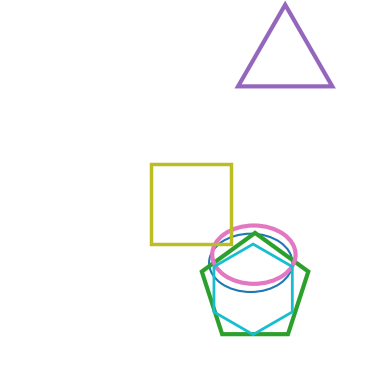[{"shape": "oval", "thickness": 1.5, "radius": 0.54, "center": [0.651, 0.317]}, {"shape": "pentagon", "thickness": 3, "radius": 0.73, "center": [0.662, 0.25]}, {"shape": "triangle", "thickness": 3, "radius": 0.71, "center": [0.741, 0.846]}, {"shape": "oval", "thickness": 3, "radius": 0.54, "center": [0.66, 0.339]}, {"shape": "square", "thickness": 2.5, "radius": 0.52, "center": [0.495, 0.469]}, {"shape": "hexagon", "thickness": 2, "radius": 0.59, "center": [0.657, 0.249]}]